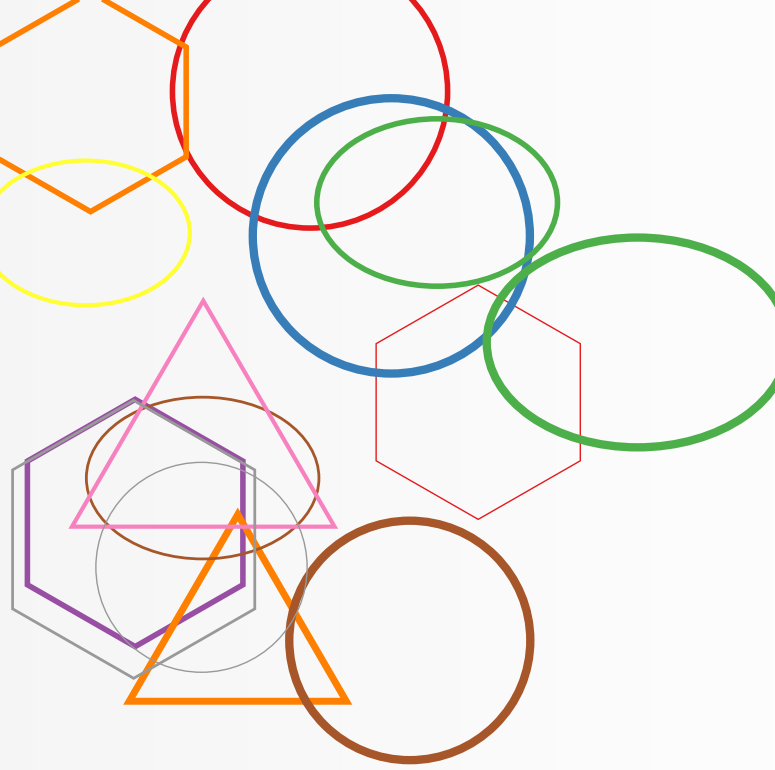[{"shape": "hexagon", "thickness": 0.5, "radius": 0.76, "center": [0.617, 0.478]}, {"shape": "circle", "thickness": 2, "radius": 0.89, "center": [0.4, 0.881]}, {"shape": "circle", "thickness": 3, "radius": 0.89, "center": [0.505, 0.694]}, {"shape": "oval", "thickness": 3, "radius": 0.97, "center": [0.823, 0.555]}, {"shape": "oval", "thickness": 2, "radius": 0.78, "center": [0.564, 0.737]}, {"shape": "hexagon", "thickness": 2, "radius": 0.8, "center": [0.174, 0.321]}, {"shape": "hexagon", "thickness": 2, "radius": 0.71, "center": [0.117, 0.868]}, {"shape": "triangle", "thickness": 2.5, "radius": 0.81, "center": [0.307, 0.17]}, {"shape": "oval", "thickness": 1.5, "radius": 0.67, "center": [0.111, 0.697]}, {"shape": "oval", "thickness": 1, "radius": 0.75, "center": [0.261, 0.379]}, {"shape": "circle", "thickness": 3, "radius": 0.78, "center": [0.529, 0.168]}, {"shape": "triangle", "thickness": 1.5, "radius": 0.98, "center": [0.262, 0.414]}, {"shape": "circle", "thickness": 0.5, "radius": 0.68, "center": [0.26, 0.263]}, {"shape": "hexagon", "thickness": 1, "radius": 0.9, "center": [0.172, 0.3]}]